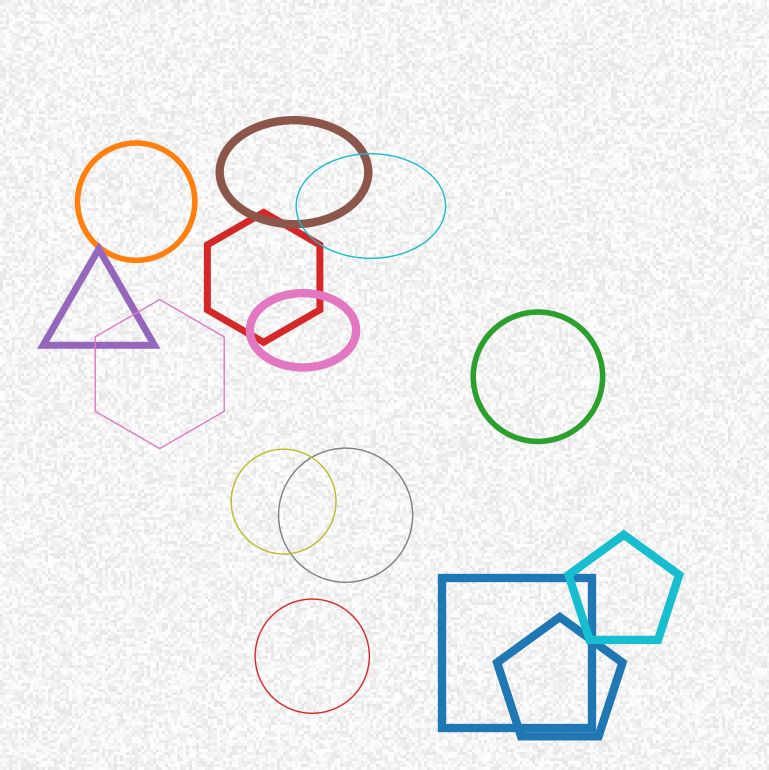[{"shape": "pentagon", "thickness": 3, "radius": 0.43, "center": [0.727, 0.113]}, {"shape": "square", "thickness": 3, "radius": 0.49, "center": [0.671, 0.152]}, {"shape": "circle", "thickness": 2, "radius": 0.38, "center": [0.177, 0.738]}, {"shape": "circle", "thickness": 2, "radius": 0.42, "center": [0.699, 0.511]}, {"shape": "hexagon", "thickness": 2.5, "radius": 0.42, "center": [0.342, 0.64]}, {"shape": "circle", "thickness": 0.5, "radius": 0.37, "center": [0.406, 0.148]}, {"shape": "triangle", "thickness": 2.5, "radius": 0.42, "center": [0.128, 0.593]}, {"shape": "oval", "thickness": 3, "radius": 0.48, "center": [0.382, 0.776]}, {"shape": "hexagon", "thickness": 0.5, "radius": 0.48, "center": [0.207, 0.514]}, {"shape": "oval", "thickness": 3, "radius": 0.34, "center": [0.393, 0.571]}, {"shape": "circle", "thickness": 0.5, "radius": 0.44, "center": [0.449, 0.331]}, {"shape": "circle", "thickness": 0.5, "radius": 0.34, "center": [0.368, 0.349]}, {"shape": "oval", "thickness": 0.5, "radius": 0.49, "center": [0.482, 0.732]}, {"shape": "pentagon", "thickness": 3, "radius": 0.38, "center": [0.81, 0.23]}]